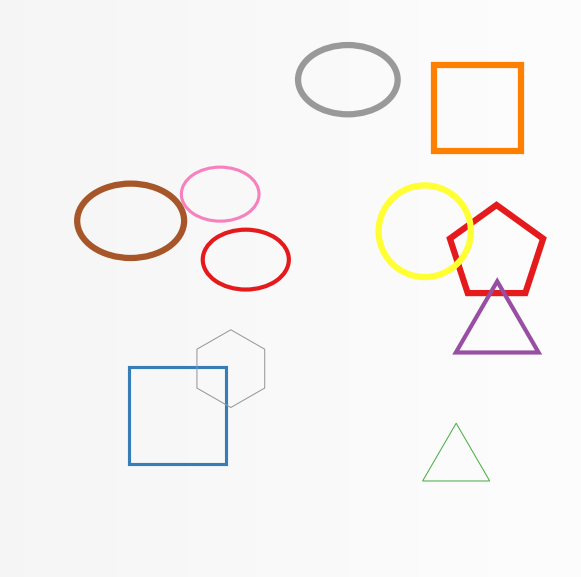[{"shape": "oval", "thickness": 2, "radius": 0.37, "center": [0.423, 0.55]}, {"shape": "pentagon", "thickness": 3, "radius": 0.42, "center": [0.854, 0.56]}, {"shape": "square", "thickness": 1.5, "radius": 0.42, "center": [0.306, 0.28]}, {"shape": "triangle", "thickness": 0.5, "radius": 0.33, "center": [0.785, 0.2]}, {"shape": "triangle", "thickness": 2, "radius": 0.41, "center": [0.855, 0.43]}, {"shape": "square", "thickness": 3, "radius": 0.38, "center": [0.822, 0.812]}, {"shape": "circle", "thickness": 3, "radius": 0.4, "center": [0.731, 0.599]}, {"shape": "oval", "thickness": 3, "radius": 0.46, "center": [0.225, 0.617]}, {"shape": "oval", "thickness": 1.5, "radius": 0.33, "center": [0.379, 0.663]}, {"shape": "hexagon", "thickness": 0.5, "radius": 0.34, "center": [0.397, 0.361]}, {"shape": "oval", "thickness": 3, "radius": 0.43, "center": [0.598, 0.861]}]